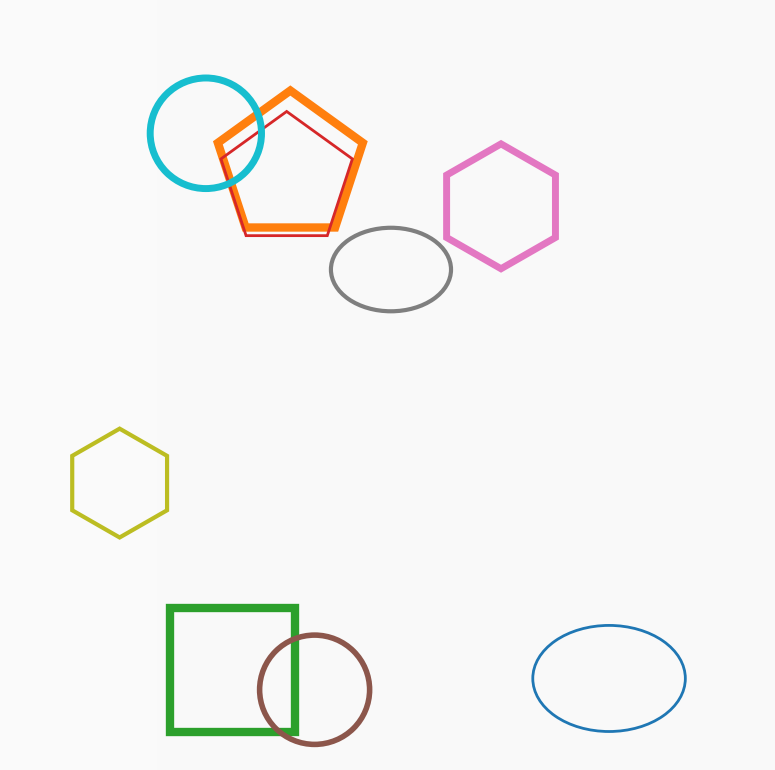[{"shape": "oval", "thickness": 1, "radius": 0.49, "center": [0.786, 0.119]}, {"shape": "pentagon", "thickness": 3, "radius": 0.49, "center": [0.375, 0.784]}, {"shape": "square", "thickness": 3, "radius": 0.4, "center": [0.3, 0.13]}, {"shape": "pentagon", "thickness": 1, "radius": 0.45, "center": [0.37, 0.766]}, {"shape": "circle", "thickness": 2, "radius": 0.35, "center": [0.406, 0.104]}, {"shape": "hexagon", "thickness": 2.5, "radius": 0.41, "center": [0.646, 0.732]}, {"shape": "oval", "thickness": 1.5, "radius": 0.39, "center": [0.504, 0.65]}, {"shape": "hexagon", "thickness": 1.5, "radius": 0.35, "center": [0.154, 0.373]}, {"shape": "circle", "thickness": 2.5, "radius": 0.36, "center": [0.266, 0.827]}]